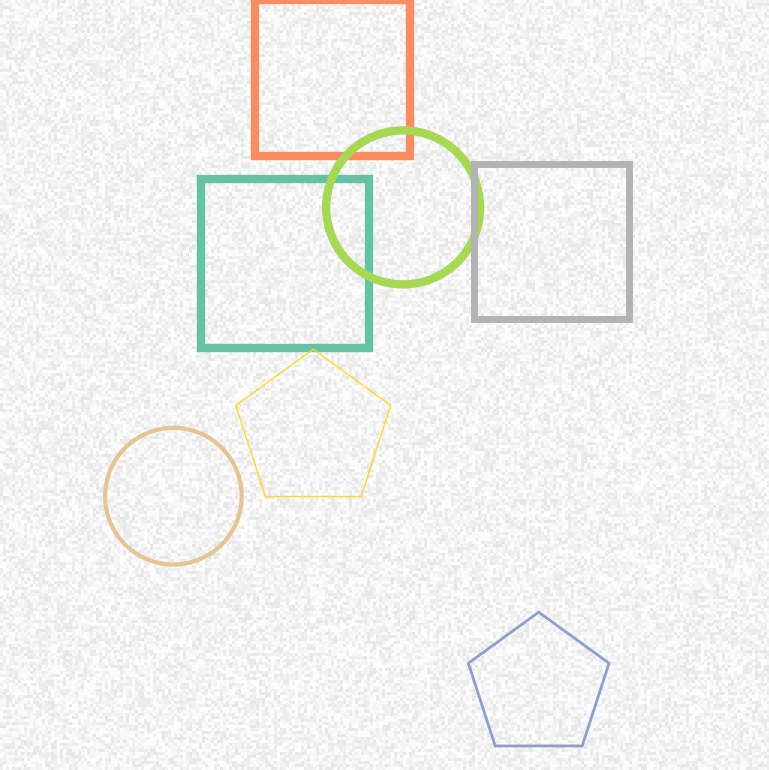[{"shape": "square", "thickness": 3, "radius": 0.55, "center": [0.37, 0.658]}, {"shape": "square", "thickness": 3, "radius": 0.51, "center": [0.432, 0.899]}, {"shape": "pentagon", "thickness": 1, "radius": 0.48, "center": [0.7, 0.109]}, {"shape": "circle", "thickness": 3, "radius": 0.5, "center": [0.524, 0.731]}, {"shape": "pentagon", "thickness": 0.5, "radius": 0.53, "center": [0.407, 0.441]}, {"shape": "circle", "thickness": 1.5, "radius": 0.44, "center": [0.225, 0.356]}, {"shape": "square", "thickness": 2.5, "radius": 0.5, "center": [0.717, 0.686]}]